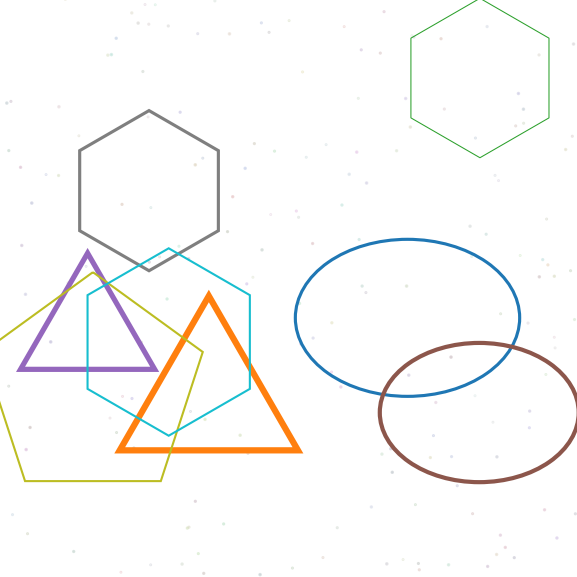[{"shape": "oval", "thickness": 1.5, "radius": 0.97, "center": [0.706, 0.449]}, {"shape": "triangle", "thickness": 3, "radius": 0.89, "center": [0.362, 0.308]}, {"shape": "hexagon", "thickness": 0.5, "radius": 0.69, "center": [0.831, 0.864]}, {"shape": "triangle", "thickness": 2.5, "radius": 0.67, "center": [0.152, 0.427]}, {"shape": "oval", "thickness": 2, "radius": 0.86, "center": [0.83, 0.285]}, {"shape": "hexagon", "thickness": 1.5, "radius": 0.69, "center": [0.258, 0.669]}, {"shape": "pentagon", "thickness": 1, "radius": 1.0, "center": [0.161, 0.328]}, {"shape": "hexagon", "thickness": 1, "radius": 0.81, "center": [0.292, 0.407]}]